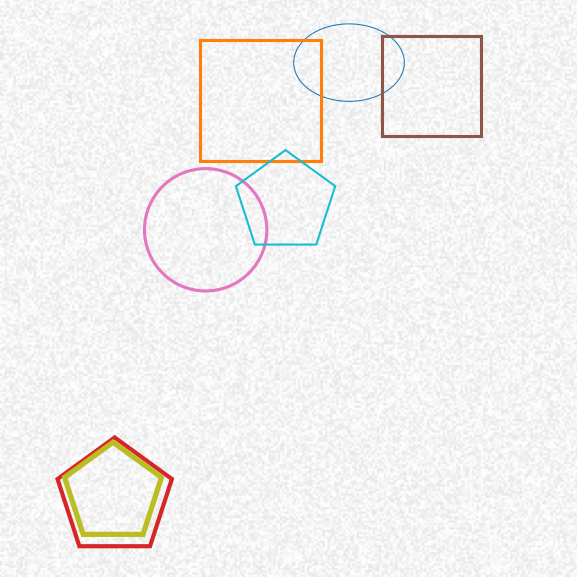[{"shape": "oval", "thickness": 0.5, "radius": 0.48, "center": [0.604, 0.891]}, {"shape": "square", "thickness": 1.5, "radius": 0.52, "center": [0.451, 0.825]}, {"shape": "pentagon", "thickness": 2, "radius": 0.52, "center": [0.199, 0.137]}, {"shape": "square", "thickness": 1.5, "radius": 0.43, "center": [0.748, 0.85]}, {"shape": "circle", "thickness": 1.5, "radius": 0.53, "center": [0.356, 0.601]}, {"shape": "pentagon", "thickness": 2.5, "radius": 0.44, "center": [0.196, 0.145]}, {"shape": "pentagon", "thickness": 1, "radius": 0.45, "center": [0.494, 0.649]}]